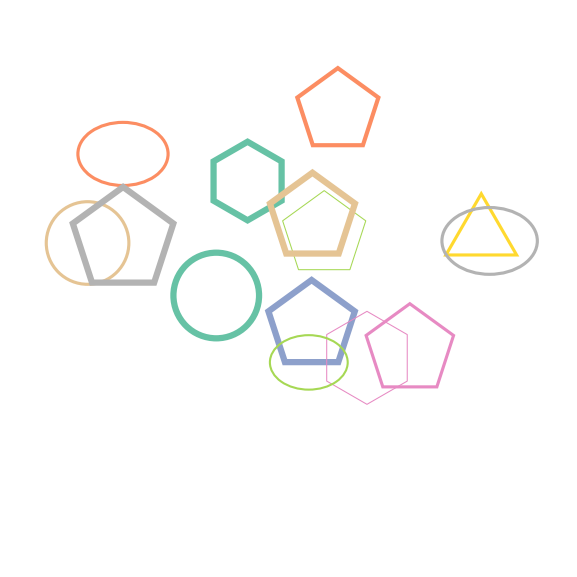[{"shape": "circle", "thickness": 3, "radius": 0.37, "center": [0.374, 0.487]}, {"shape": "hexagon", "thickness": 3, "radius": 0.34, "center": [0.429, 0.686]}, {"shape": "oval", "thickness": 1.5, "radius": 0.39, "center": [0.213, 0.733]}, {"shape": "pentagon", "thickness": 2, "radius": 0.37, "center": [0.585, 0.807]}, {"shape": "pentagon", "thickness": 3, "radius": 0.39, "center": [0.54, 0.436]}, {"shape": "hexagon", "thickness": 0.5, "radius": 0.4, "center": [0.635, 0.38]}, {"shape": "pentagon", "thickness": 1.5, "radius": 0.4, "center": [0.71, 0.394]}, {"shape": "oval", "thickness": 1, "radius": 0.34, "center": [0.535, 0.372]}, {"shape": "pentagon", "thickness": 0.5, "radius": 0.38, "center": [0.561, 0.593]}, {"shape": "triangle", "thickness": 1.5, "radius": 0.35, "center": [0.833, 0.593]}, {"shape": "circle", "thickness": 1.5, "radius": 0.36, "center": [0.152, 0.578]}, {"shape": "pentagon", "thickness": 3, "radius": 0.39, "center": [0.541, 0.623]}, {"shape": "oval", "thickness": 1.5, "radius": 0.41, "center": [0.848, 0.582]}, {"shape": "pentagon", "thickness": 3, "radius": 0.46, "center": [0.213, 0.584]}]